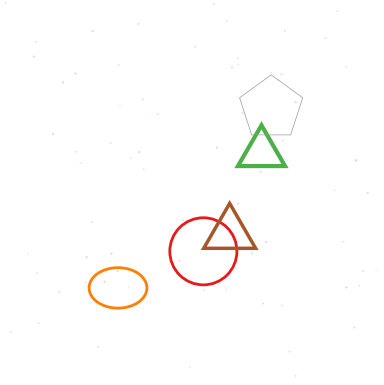[{"shape": "circle", "thickness": 2, "radius": 0.44, "center": [0.528, 0.347]}, {"shape": "triangle", "thickness": 3, "radius": 0.35, "center": [0.679, 0.604]}, {"shape": "oval", "thickness": 2, "radius": 0.38, "center": [0.307, 0.252]}, {"shape": "triangle", "thickness": 2.5, "radius": 0.39, "center": [0.597, 0.394]}, {"shape": "pentagon", "thickness": 0.5, "radius": 0.43, "center": [0.704, 0.719]}]